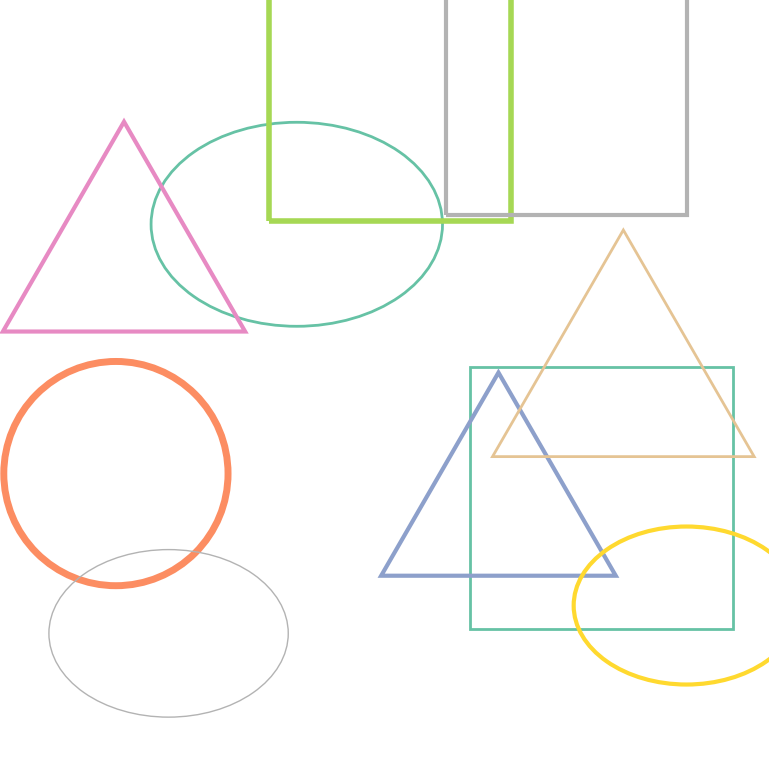[{"shape": "square", "thickness": 1, "radius": 0.85, "center": [0.781, 0.353]}, {"shape": "oval", "thickness": 1, "radius": 0.95, "center": [0.385, 0.709]}, {"shape": "circle", "thickness": 2.5, "radius": 0.73, "center": [0.151, 0.385]}, {"shape": "triangle", "thickness": 1.5, "radius": 0.88, "center": [0.647, 0.34]}, {"shape": "triangle", "thickness": 1.5, "radius": 0.91, "center": [0.161, 0.66]}, {"shape": "square", "thickness": 2, "radius": 0.79, "center": [0.507, 0.871]}, {"shape": "oval", "thickness": 1.5, "radius": 0.73, "center": [0.892, 0.214]}, {"shape": "triangle", "thickness": 1, "radius": 0.98, "center": [0.81, 0.505]}, {"shape": "oval", "thickness": 0.5, "radius": 0.78, "center": [0.219, 0.177]}, {"shape": "square", "thickness": 1.5, "radius": 0.78, "center": [0.735, 0.877]}]